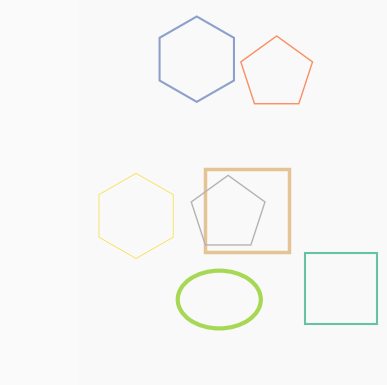[{"shape": "square", "thickness": 1.5, "radius": 0.46, "center": [0.879, 0.251]}, {"shape": "pentagon", "thickness": 1, "radius": 0.49, "center": [0.714, 0.809]}, {"shape": "hexagon", "thickness": 1.5, "radius": 0.55, "center": [0.508, 0.846]}, {"shape": "oval", "thickness": 3, "radius": 0.54, "center": [0.566, 0.222]}, {"shape": "hexagon", "thickness": 0.5, "radius": 0.55, "center": [0.351, 0.439]}, {"shape": "square", "thickness": 2.5, "radius": 0.54, "center": [0.637, 0.453]}, {"shape": "pentagon", "thickness": 1, "radius": 0.5, "center": [0.589, 0.445]}]